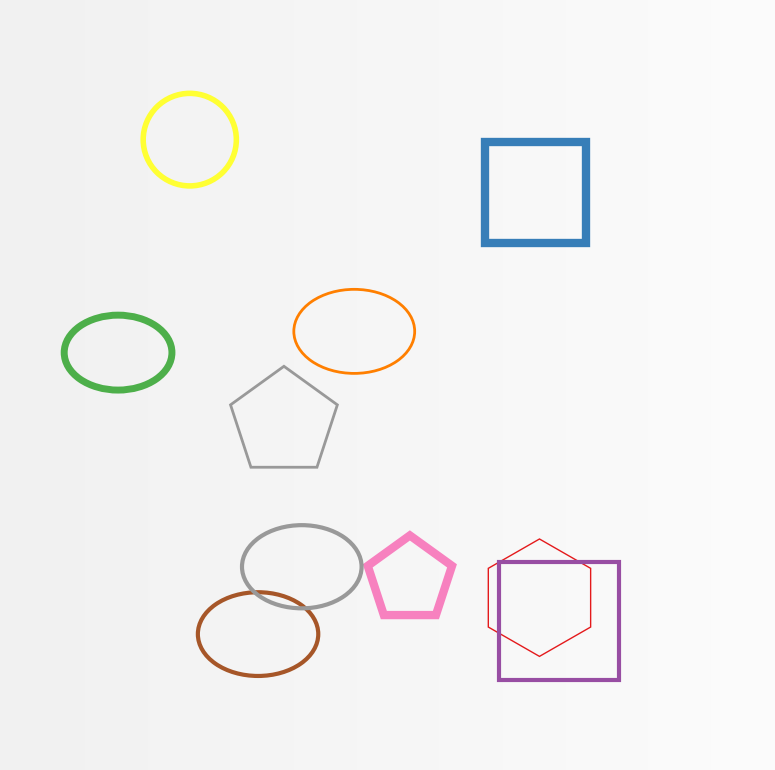[{"shape": "hexagon", "thickness": 0.5, "radius": 0.38, "center": [0.696, 0.224]}, {"shape": "square", "thickness": 3, "radius": 0.33, "center": [0.691, 0.749]}, {"shape": "oval", "thickness": 2.5, "radius": 0.35, "center": [0.152, 0.542]}, {"shape": "square", "thickness": 1.5, "radius": 0.39, "center": [0.722, 0.193]}, {"shape": "oval", "thickness": 1, "radius": 0.39, "center": [0.457, 0.57]}, {"shape": "circle", "thickness": 2, "radius": 0.3, "center": [0.245, 0.819]}, {"shape": "oval", "thickness": 1.5, "radius": 0.39, "center": [0.333, 0.177]}, {"shape": "pentagon", "thickness": 3, "radius": 0.29, "center": [0.529, 0.247]}, {"shape": "pentagon", "thickness": 1, "radius": 0.36, "center": [0.366, 0.452]}, {"shape": "oval", "thickness": 1.5, "radius": 0.39, "center": [0.389, 0.264]}]